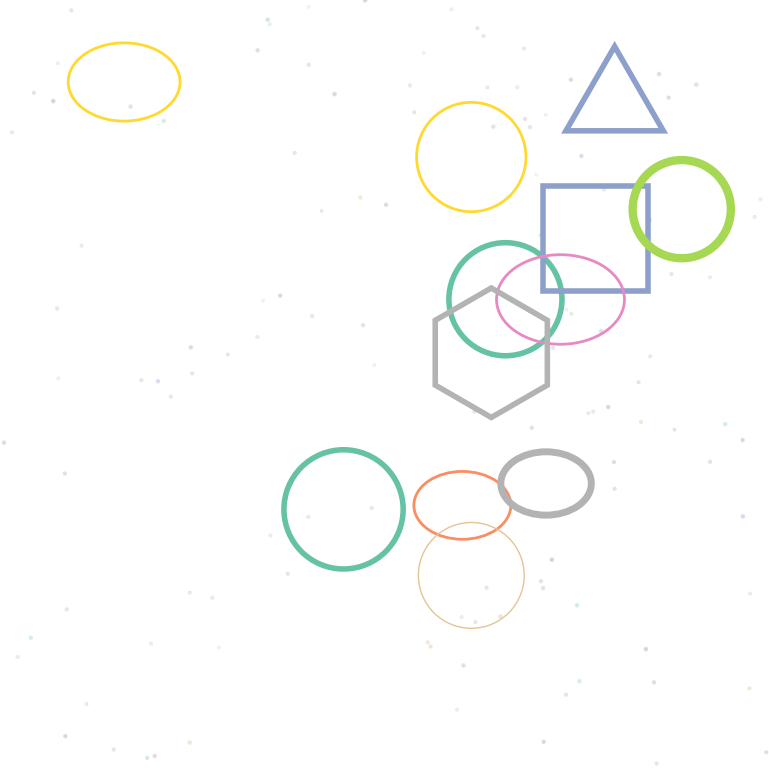[{"shape": "circle", "thickness": 2, "radius": 0.37, "center": [0.656, 0.611]}, {"shape": "circle", "thickness": 2, "radius": 0.39, "center": [0.446, 0.338]}, {"shape": "oval", "thickness": 1, "radius": 0.31, "center": [0.6, 0.344]}, {"shape": "square", "thickness": 2, "radius": 0.34, "center": [0.774, 0.69]}, {"shape": "triangle", "thickness": 2, "radius": 0.37, "center": [0.798, 0.867]}, {"shape": "oval", "thickness": 1, "radius": 0.42, "center": [0.728, 0.611]}, {"shape": "circle", "thickness": 3, "radius": 0.32, "center": [0.885, 0.728]}, {"shape": "oval", "thickness": 1, "radius": 0.36, "center": [0.161, 0.894]}, {"shape": "circle", "thickness": 1, "radius": 0.36, "center": [0.612, 0.796]}, {"shape": "circle", "thickness": 0.5, "radius": 0.34, "center": [0.612, 0.253]}, {"shape": "oval", "thickness": 2.5, "radius": 0.29, "center": [0.709, 0.372]}, {"shape": "hexagon", "thickness": 2, "radius": 0.42, "center": [0.638, 0.542]}]